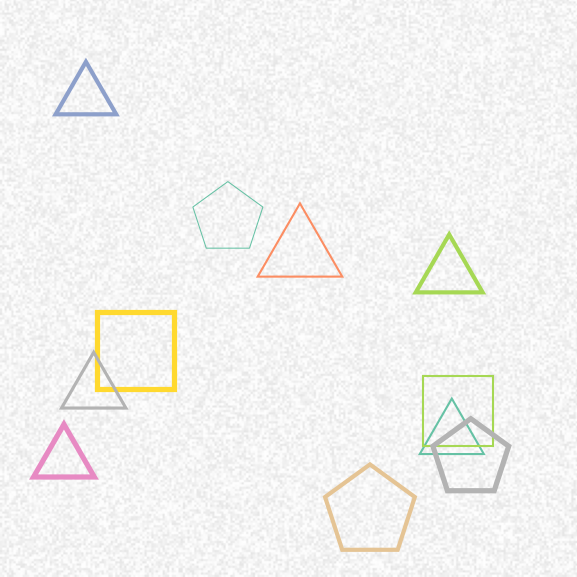[{"shape": "triangle", "thickness": 1, "radius": 0.32, "center": [0.782, 0.245]}, {"shape": "pentagon", "thickness": 0.5, "radius": 0.32, "center": [0.395, 0.621]}, {"shape": "triangle", "thickness": 1, "radius": 0.42, "center": [0.519, 0.562]}, {"shape": "triangle", "thickness": 2, "radius": 0.3, "center": [0.149, 0.831]}, {"shape": "triangle", "thickness": 2.5, "radius": 0.3, "center": [0.111, 0.204]}, {"shape": "triangle", "thickness": 2, "radius": 0.33, "center": [0.778, 0.526]}, {"shape": "square", "thickness": 1, "radius": 0.3, "center": [0.793, 0.288]}, {"shape": "square", "thickness": 2.5, "radius": 0.33, "center": [0.234, 0.392]}, {"shape": "pentagon", "thickness": 2, "radius": 0.41, "center": [0.641, 0.113]}, {"shape": "triangle", "thickness": 1.5, "radius": 0.32, "center": [0.162, 0.325]}, {"shape": "pentagon", "thickness": 2.5, "radius": 0.34, "center": [0.815, 0.205]}]